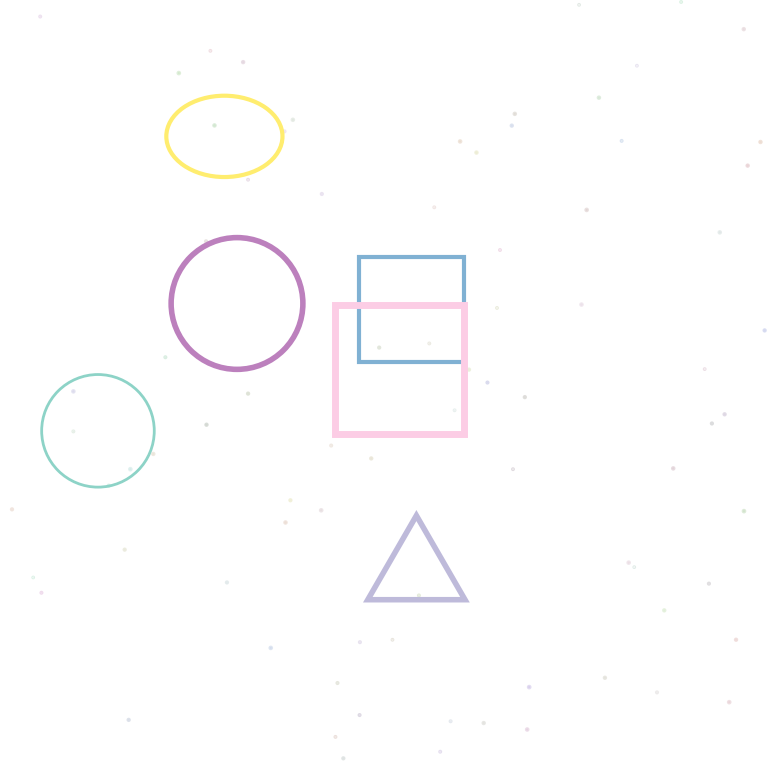[{"shape": "circle", "thickness": 1, "radius": 0.37, "center": [0.127, 0.44]}, {"shape": "triangle", "thickness": 2, "radius": 0.36, "center": [0.541, 0.258]}, {"shape": "square", "thickness": 1.5, "radius": 0.34, "center": [0.534, 0.598]}, {"shape": "square", "thickness": 2.5, "radius": 0.42, "center": [0.519, 0.52]}, {"shape": "circle", "thickness": 2, "radius": 0.43, "center": [0.308, 0.606]}, {"shape": "oval", "thickness": 1.5, "radius": 0.38, "center": [0.291, 0.823]}]